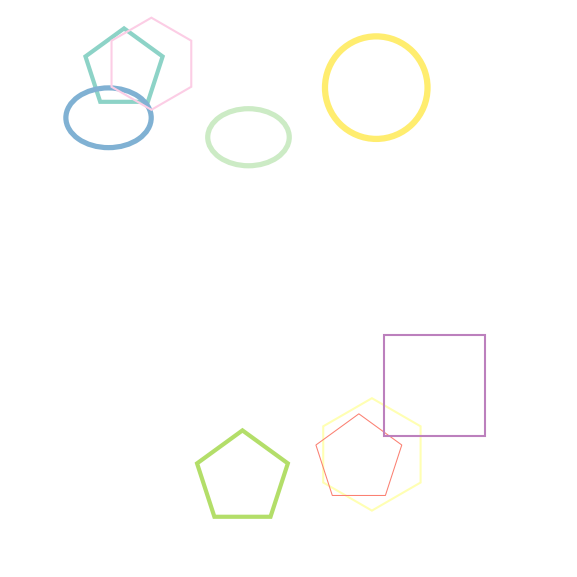[{"shape": "pentagon", "thickness": 2, "radius": 0.35, "center": [0.215, 0.88]}, {"shape": "hexagon", "thickness": 1, "radius": 0.49, "center": [0.644, 0.212]}, {"shape": "pentagon", "thickness": 0.5, "radius": 0.39, "center": [0.621, 0.204]}, {"shape": "oval", "thickness": 2.5, "radius": 0.37, "center": [0.188, 0.795]}, {"shape": "pentagon", "thickness": 2, "radius": 0.41, "center": [0.42, 0.171]}, {"shape": "hexagon", "thickness": 1, "radius": 0.4, "center": [0.262, 0.889]}, {"shape": "square", "thickness": 1, "radius": 0.44, "center": [0.753, 0.332]}, {"shape": "oval", "thickness": 2.5, "radius": 0.35, "center": [0.43, 0.762]}, {"shape": "circle", "thickness": 3, "radius": 0.44, "center": [0.652, 0.847]}]